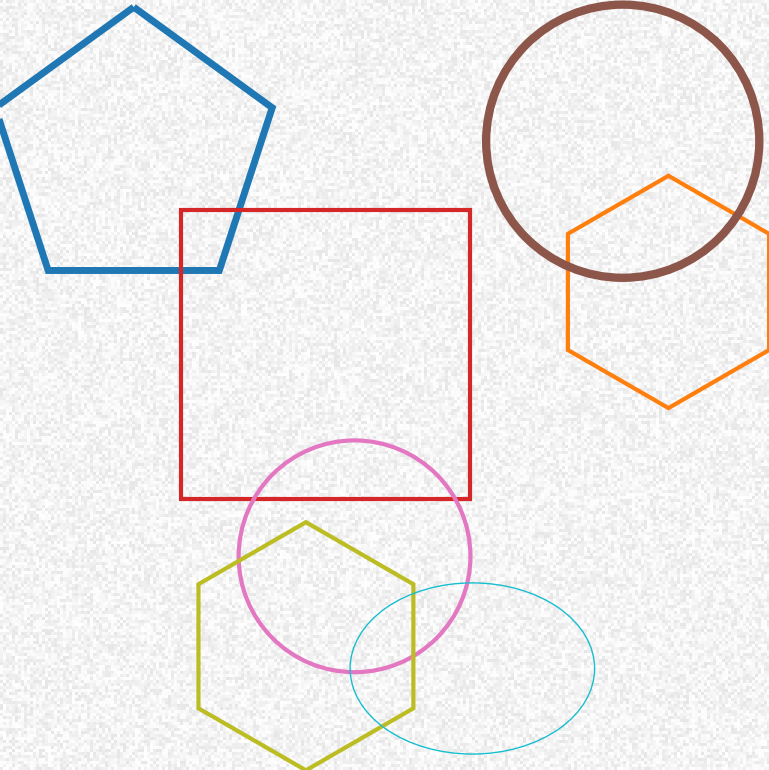[{"shape": "pentagon", "thickness": 2.5, "radius": 0.95, "center": [0.174, 0.802]}, {"shape": "hexagon", "thickness": 1.5, "radius": 0.75, "center": [0.868, 0.621]}, {"shape": "square", "thickness": 1.5, "radius": 0.94, "center": [0.423, 0.54]}, {"shape": "circle", "thickness": 3, "radius": 0.89, "center": [0.809, 0.817]}, {"shape": "circle", "thickness": 1.5, "radius": 0.75, "center": [0.46, 0.278]}, {"shape": "hexagon", "thickness": 1.5, "radius": 0.81, "center": [0.397, 0.161]}, {"shape": "oval", "thickness": 0.5, "radius": 0.79, "center": [0.613, 0.132]}]